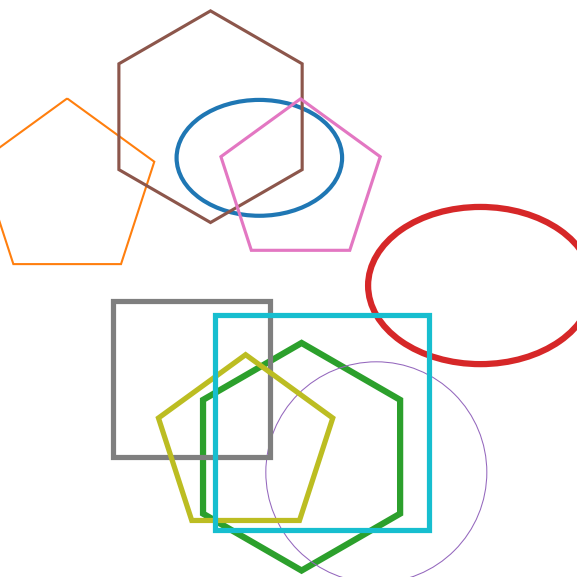[{"shape": "oval", "thickness": 2, "radius": 0.72, "center": [0.449, 0.726]}, {"shape": "pentagon", "thickness": 1, "radius": 0.79, "center": [0.116, 0.67]}, {"shape": "hexagon", "thickness": 3, "radius": 0.99, "center": [0.522, 0.208]}, {"shape": "oval", "thickness": 3, "radius": 0.97, "center": [0.832, 0.505]}, {"shape": "circle", "thickness": 0.5, "radius": 0.96, "center": [0.652, 0.181]}, {"shape": "hexagon", "thickness": 1.5, "radius": 0.92, "center": [0.365, 0.797]}, {"shape": "pentagon", "thickness": 1.5, "radius": 0.73, "center": [0.52, 0.683]}, {"shape": "square", "thickness": 2.5, "radius": 0.68, "center": [0.331, 0.343]}, {"shape": "pentagon", "thickness": 2.5, "radius": 0.79, "center": [0.425, 0.226]}, {"shape": "square", "thickness": 2.5, "radius": 0.93, "center": [0.558, 0.268]}]